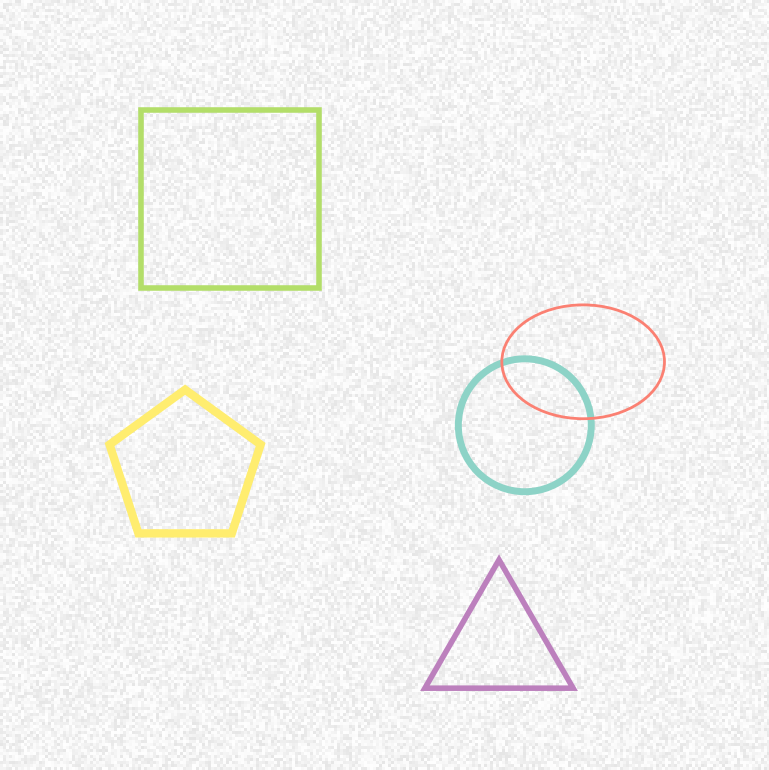[{"shape": "circle", "thickness": 2.5, "radius": 0.43, "center": [0.682, 0.448]}, {"shape": "oval", "thickness": 1, "radius": 0.53, "center": [0.757, 0.53]}, {"shape": "square", "thickness": 2, "radius": 0.58, "center": [0.299, 0.741]}, {"shape": "triangle", "thickness": 2, "radius": 0.56, "center": [0.648, 0.162]}, {"shape": "pentagon", "thickness": 3, "radius": 0.52, "center": [0.24, 0.391]}]